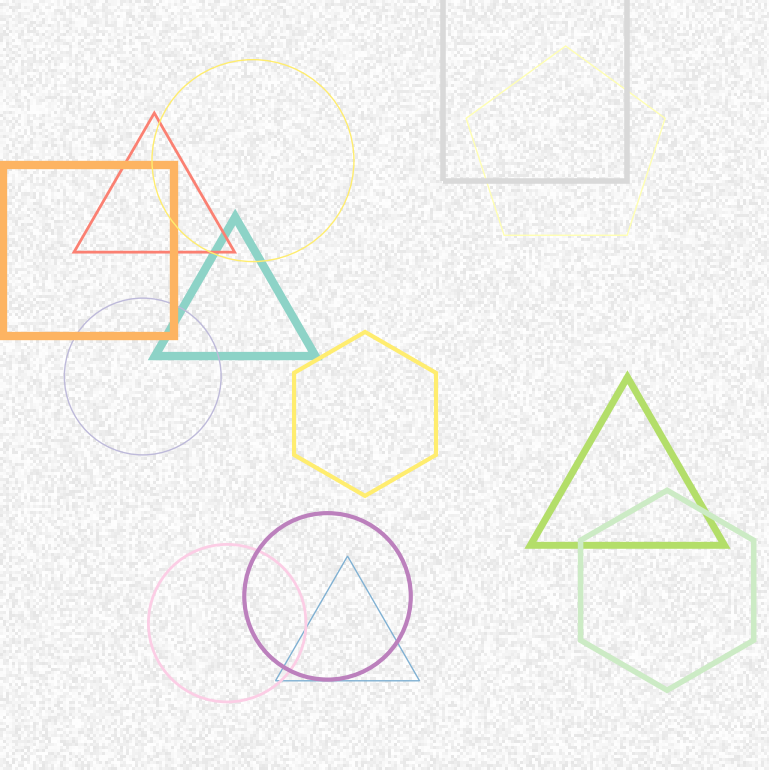[{"shape": "triangle", "thickness": 3, "radius": 0.6, "center": [0.305, 0.598]}, {"shape": "pentagon", "thickness": 0.5, "radius": 0.68, "center": [0.735, 0.804]}, {"shape": "circle", "thickness": 0.5, "radius": 0.51, "center": [0.185, 0.511]}, {"shape": "triangle", "thickness": 1, "radius": 0.6, "center": [0.2, 0.733]}, {"shape": "triangle", "thickness": 0.5, "radius": 0.54, "center": [0.451, 0.17]}, {"shape": "square", "thickness": 3, "radius": 0.55, "center": [0.115, 0.674]}, {"shape": "triangle", "thickness": 2.5, "radius": 0.73, "center": [0.815, 0.365]}, {"shape": "circle", "thickness": 1, "radius": 0.51, "center": [0.295, 0.191]}, {"shape": "square", "thickness": 2, "radius": 0.6, "center": [0.694, 0.884]}, {"shape": "circle", "thickness": 1.5, "radius": 0.54, "center": [0.425, 0.226]}, {"shape": "hexagon", "thickness": 2, "radius": 0.65, "center": [0.866, 0.233]}, {"shape": "hexagon", "thickness": 1.5, "radius": 0.53, "center": [0.474, 0.462]}, {"shape": "circle", "thickness": 0.5, "radius": 0.66, "center": [0.329, 0.791]}]